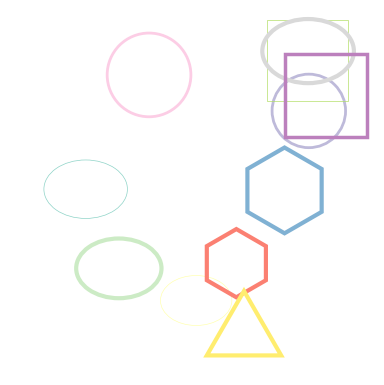[{"shape": "oval", "thickness": 0.5, "radius": 0.54, "center": [0.222, 0.509]}, {"shape": "oval", "thickness": 0.5, "radius": 0.46, "center": [0.509, 0.219]}, {"shape": "circle", "thickness": 2, "radius": 0.48, "center": [0.802, 0.712]}, {"shape": "hexagon", "thickness": 3, "radius": 0.44, "center": [0.614, 0.316]}, {"shape": "hexagon", "thickness": 3, "radius": 0.56, "center": [0.739, 0.505]}, {"shape": "square", "thickness": 0.5, "radius": 0.52, "center": [0.799, 0.843]}, {"shape": "circle", "thickness": 2, "radius": 0.54, "center": [0.387, 0.805]}, {"shape": "oval", "thickness": 3, "radius": 0.59, "center": [0.8, 0.867]}, {"shape": "square", "thickness": 2.5, "radius": 0.54, "center": [0.847, 0.752]}, {"shape": "oval", "thickness": 3, "radius": 0.55, "center": [0.309, 0.303]}, {"shape": "triangle", "thickness": 3, "radius": 0.56, "center": [0.634, 0.133]}]